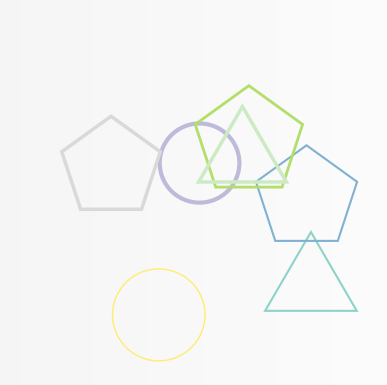[{"shape": "triangle", "thickness": 1.5, "radius": 0.68, "center": [0.802, 0.261]}, {"shape": "circle", "thickness": 3, "radius": 0.51, "center": [0.515, 0.576]}, {"shape": "pentagon", "thickness": 1.5, "radius": 0.69, "center": [0.791, 0.485]}, {"shape": "pentagon", "thickness": 2, "radius": 0.73, "center": [0.642, 0.632]}, {"shape": "pentagon", "thickness": 2.5, "radius": 0.67, "center": [0.287, 0.564]}, {"shape": "triangle", "thickness": 2.5, "radius": 0.65, "center": [0.626, 0.593]}, {"shape": "circle", "thickness": 1, "radius": 0.6, "center": [0.41, 0.182]}]